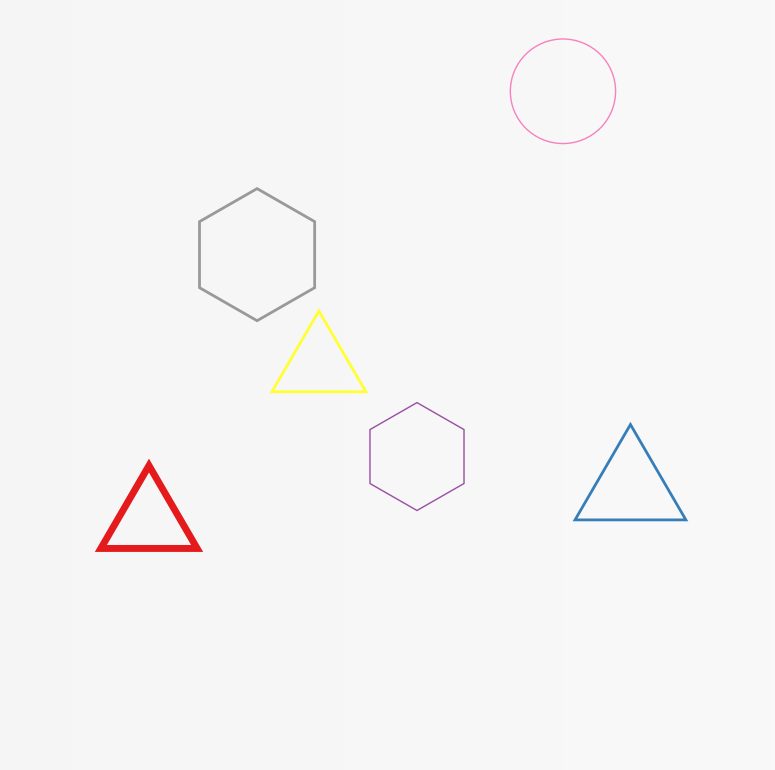[{"shape": "triangle", "thickness": 2.5, "radius": 0.36, "center": [0.192, 0.324]}, {"shape": "triangle", "thickness": 1, "radius": 0.41, "center": [0.813, 0.366]}, {"shape": "hexagon", "thickness": 0.5, "radius": 0.35, "center": [0.538, 0.407]}, {"shape": "triangle", "thickness": 1, "radius": 0.35, "center": [0.411, 0.526]}, {"shape": "circle", "thickness": 0.5, "radius": 0.34, "center": [0.726, 0.881]}, {"shape": "hexagon", "thickness": 1, "radius": 0.43, "center": [0.332, 0.669]}]